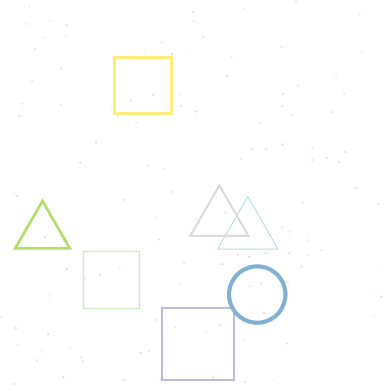[{"shape": "triangle", "thickness": 0.5, "radius": 0.45, "center": [0.644, 0.398]}, {"shape": "square", "thickness": 1.5, "radius": 0.47, "center": [0.513, 0.107]}, {"shape": "circle", "thickness": 3, "radius": 0.37, "center": [0.668, 0.235]}, {"shape": "triangle", "thickness": 2, "radius": 0.41, "center": [0.11, 0.396]}, {"shape": "triangle", "thickness": 1.5, "radius": 0.44, "center": [0.57, 0.431]}, {"shape": "square", "thickness": 1, "radius": 0.37, "center": [0.288, 0.274]}, {"shape": "square", "thickness": 2, "radius": 0.37, "center": [0.371, 0.779]}]